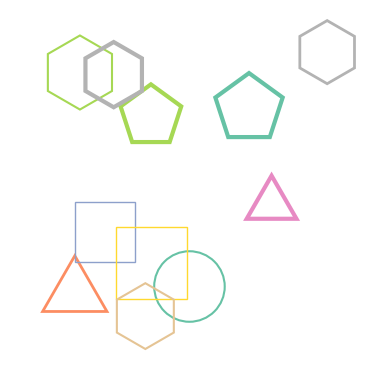[{"shape": "pentagon", "thickness": 3, "radius": 0.46, "center": [0.647, 0.718]}, {"shape": "circle", "thickness": 1.5, "radius": 0.46, "center": [0.492, 0.256]}, {"shape": "triangle", "thickness": 2, "radius": 0.48, "center": [0.194, 0.239]}, {"shape": "square", "thickness": 1, "radius": 0.39, "center": [0.273, 0.397]}, {"shape": "triangle", "thickness": 3, "radius": 0.37, "center": [0.705, 0.469]}, {"shape": "pentagon", "thickness": 3, "radius": 0.41, "center": [0.392, 0.698]}, {"shape": "hexagon", "thickness": 1.5, "radius": 0.48, "center": [0.208, 0.812]}, {"shape": "square", "thickness": 1, "radius": 0.46, "center": [0.393, 0.317]}, {"shape": "hexagon", "thickness": 1.5, "radius": 0.43, "center": [0.378, 0.179]}, {"shape": "hexagon", "thickness": 3, "radius": 0.42, "center": [0.295, 0.806]}, {"shape": "hexagon", "thickness": 2, "radius": 0.41, "center": [0.85, 0.865]}]